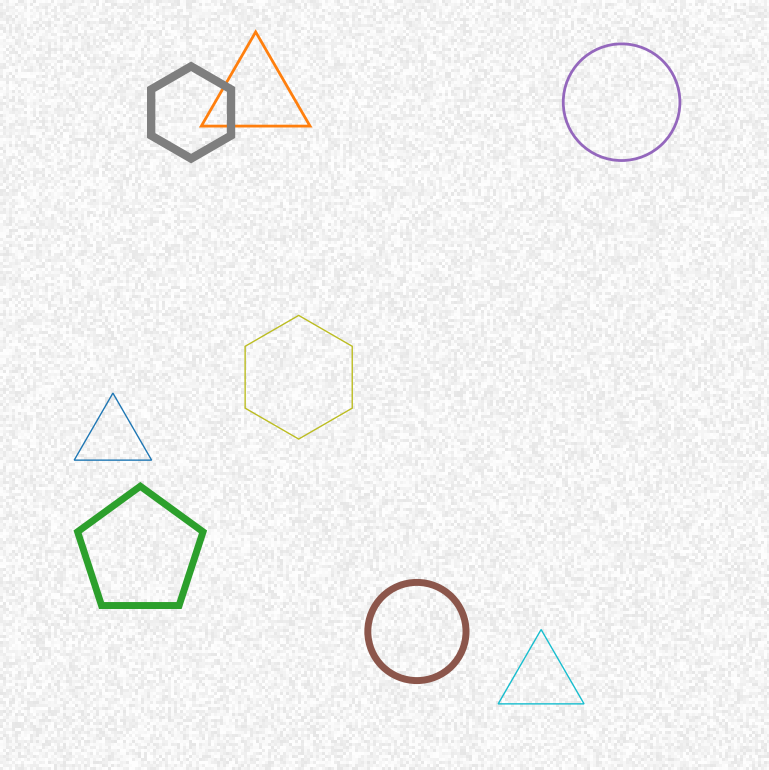[{"shape": "triangle", "thickness": 0.5, "radius": 0.29, "center": [0.147, 0.431]}, {"shape": "triangle", "thickness": 1, "radius": 0.41, "center": [0.332, 0.877]}, {"shape": "pentagon", "thickness": 2.5, "radius": 0.43, "center": [0.182, 0.283]}, {"shape": "circle", "thickness": 1, "radius": 0.38, "center": [0.807, 0.867]}, {"shape": "circle", "thickness": 2.5, "radius": 0.32, "center": [0.541, 0.18]}, {"shape": "hexagon", "thickness": 3, "radius": 0.3, "center": [0.248, 0.854]}, {"shape": "hexagon", "thickness": 0.5, "radius": 0.4, "center": [0.388, 0.51]}, {"shape": "triangle", "thickness": 0.5, "radius": 0.32, "center": [0.703, 0.118]}]